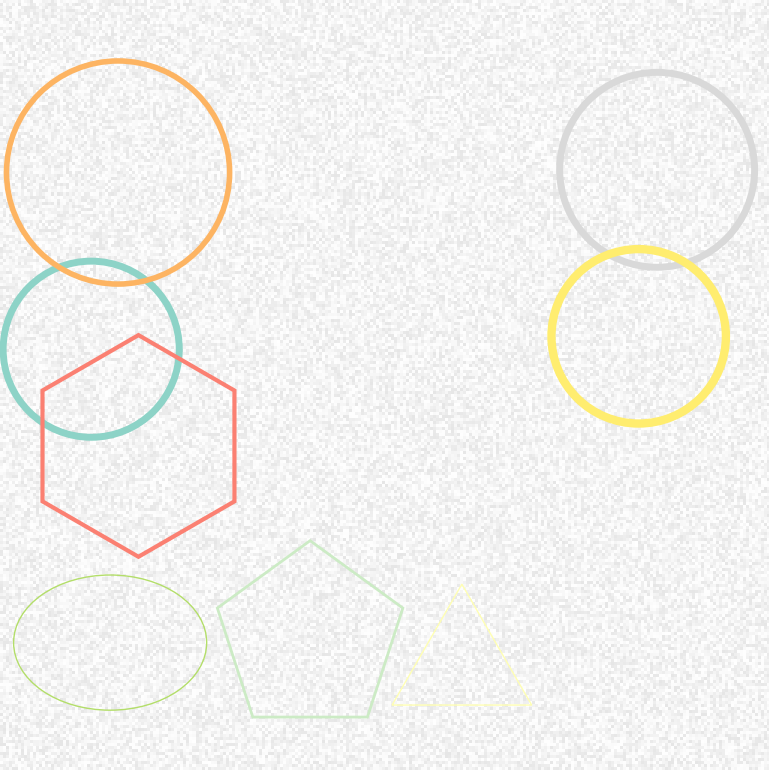[{"shape": "circle", "thickness": 2.5, "radius": 0.57, "center": [0.118, 0.546]}, {"shape": "triangle", "thickness": 0.5, "radius": 0.52, "center": [0.6, 0.137]}, {"shape": "hexagon", "thickness": 1.5, "radius": 0.72, "center": [0.18, 0.421]}, {"shape": "circle", "thickness": 2, "radius": 0.72, "center": [0.153, 0.776]}, {"shape": "oval", "thickness": 0.5, "radius": 0.63, "center": [0.143, 0.165]}, {"shape": "circle", "thickness": 2.5, "radius": 0.63, "center": [0.853, 0.779]}, {"shape": "pentagon", "thickness": 1, "radius": 0.63, "center": [0.403, 0.171]}, {"shape": "circle", "thickness": 3, "radius": 0.57, "center": [0.829, 0.563]}]